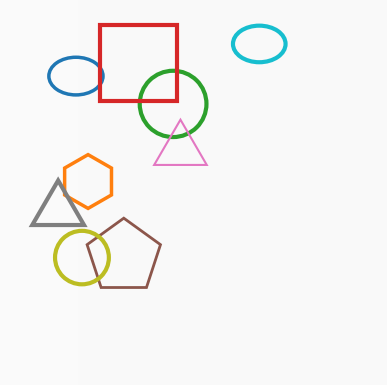[{"shape": "oval", "thickness": 2.5, "radius": 0.35, "center": [0.196, 0.802]}, {"shape": "hexagon", "thickness": 2.5, "radius": 0.35, "center": [0.227, 0.529]}, {"shape": "circle", "thickness": 3, "radius": 0.43, "center": [0.447, 0.73]}, {"shape": "square", "thickness": 3, "radius": 0.49, "center": [0.357, 0.837]}, {"shape": "pentagon", "thickness": 2, "radius": 0.5, "center": [0.319, 0.334]}, {"shape": "triangle", "thickness": 1.5, "radius": 0.39, "center": [0.466, 0.611]}, {"shape": "triangle", "thickness": 3, "radius": 0.39, "center": [0.15, 0.454]}, {"shape": "circle", "thickness": 3, "radius": 0.35, "center": [0.211, 0.331]}, {"shape": "oval", "thickness": 3, "radius": 0.34, "center": [0.669, 0.886]}]